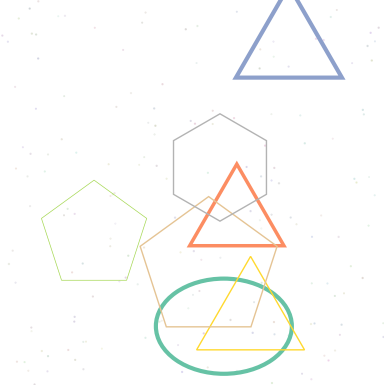[{"shape": "oval", "thickness": 3, "radius": 0.88, "center": [0.581, 0.153]}, {"shape": "triangle", "thickness": 2.5, "radius": 0.71, "center": [0.615, 0.432]}, {"shape": "triangle", "thickness": 3, "radius": 0.79, "center": [0.75, 0.878]}, {"shape": "pentagon", "thickness": 0.5, "radius": 0.72, "center": [0.244, 0.388]}, {"shape": "triangle", "thickness": 1, "radius": 0.81, "center": [0.651, 0.172]}, {"shape": "pentagon", "thickness": 1, "radius": 0.93, "center": [0.542, 0.302]}, {"shape": "hexagon", "thickness": 1, "radius": 0.7, "center": [0.571, 0.565]}]